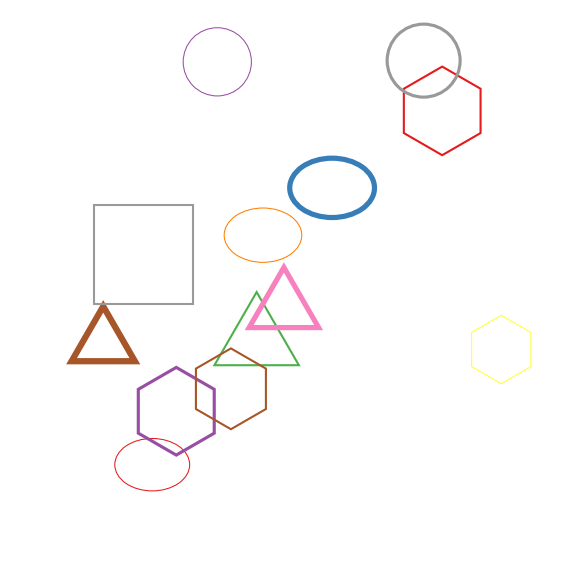[{"shape": "oval", "thickness": 0.5, "radius": 0.32, "center": [0.264, 0.194]}, {"shape": "hexagon", "thickness": 1, "radius": 0.38, "center": [0.766, 0.807]}, {"shape": "oval", "thickness": 2.5, "radius": 0.37, "center": [0.575, 0.674]}, {"shape": "triangle", "thickness": 1, "radius": 0.42, "center": [0.444, 0.409]}, {"shape": "hexagon", "thickness": 1.5, "radius": 0.38, "center": [0.305, 0.287]}, {"shape": "circle", "thickness": 0.5, "radius": 0.3, "center": [0.376, 0.892]}, {"shape": "oval", "thickness": 0.5, "radius": 0.34, "center": [0.455, 0.592]}, {"shape": "hexagon", "thickness": 0.5, "radius": 0.3, "center": [0.868, 0.394]}, {"shape": "hexagon", "thickness": 1, "radius": 0.35, "center": [0.4, 0.326]}, {"shape": "triangle", "thickness": 3, "radius": 0.32, "center": [0.179, 0.405]}, {"shape": "triangle", "thickness": 2.5, "radius": 0.35, "center": [0.492, 0.467]}, {"shape": "circle", "thickness": 1.5, "radius": 0.32, "center": [0.734, 0.894]}, {"shape": "square", "thickness": 1, "radius": 0.43, "center": [0.248, 0.559]}]